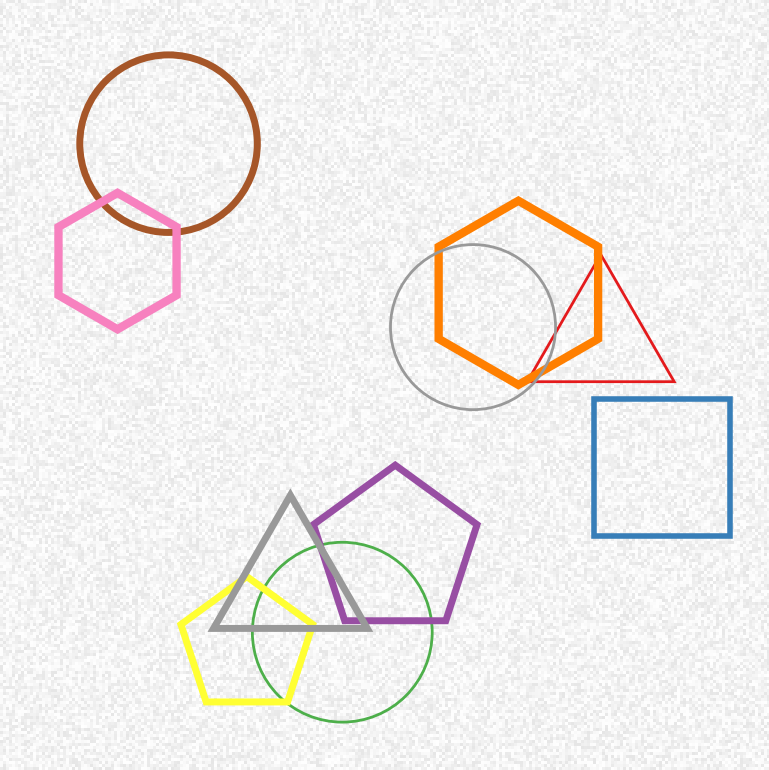[{"shape": "triangle", "thickness": 1, "radius": 0.55, "center": [0.78, 0.559]}, {"shape": "square", "thickness": 2, "radius": 0.44, "center": [0.86, 0.393]}, {"shape": "circle", "thickness": 1, "radius": 0.58, "center": [0.445, 0.179]}, {"shape": "pentagon", "thickness": 2.5, "radius": 0.56, "center": [0.513, 0.284]}, {"shape": "hexagon", "thickness": 3, "radius": 0.6, "center": [0.673, 0.62]}, {"shape": "pentagon", "thickness": 2.5, "radius": 0.45, "center": [0.321, 0.161]}, {"shape": "circle", "thickness": 2.5, "radius": 0.58, "center": [0.219, 0.813]}, {"shape": "hexagon", "thickness": 3, "radius": 0.44, "center": [0.153, 0.661]}, {"shape": "circle", "thickness": 1, "radius": 0.54, "center": [0.614, 0.575]}, {"shape": "triangle", "thickness": 2.5, "radius": 0.58, "center": [0.377, 0.241]}]